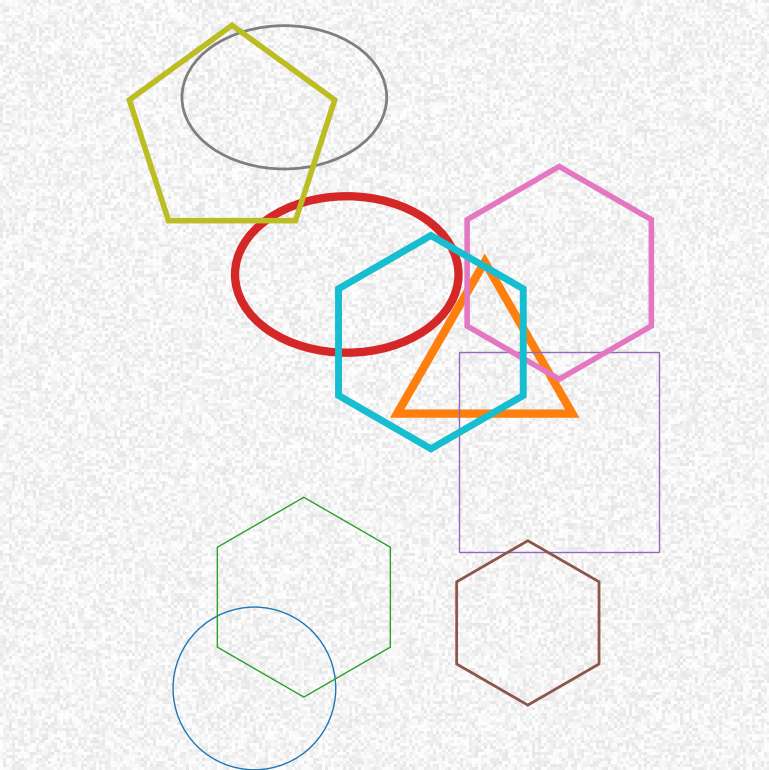[{"shape": "circle", "thickness": 0.5, "radius": 0.53, "center": [0.33, 0.106]}, {"shape": "triangle", "thickness": 3, "radius": 0.66, "center": [0.63, 0.529]}, {"shape": "hexagon", "thickness": 0.5, "radius": 0.65, "center": [0.395, 0.224]}, {"shape": "oval", "thickness": 3, "radius": 0.73, "center": [0.45, 0.644]}, {"shape": "square", "thickness": 0.5, "radius": 0.65, "center": [0.727, 0.413]}, {"shape": "hexagon", "thickness": 1, "radius": 0.53, "center": [0.686, 0.191]}, {"shape": "hexagon", "thickness": 2, "radius": 0.69, "center": [0.726, 0.646]}, {"shape": "oval", "thickness": 1, "radius": 0.66, "center": [0.369, 0.874]}, {"shape": "pentagon", "thickness": 2, "radius": 0.7, "center": [0.301, 0.827]}, {"shape": "hexagon", "thickness": 2.5, "radius": 0.69, "center": [0.56, 0.556]}]